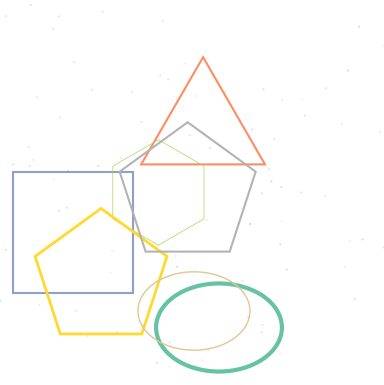[{"shape": "oval", "thickness": 3, "radius": 0.82, "center": [0.569, 0.149]}, {"shape": "triangle", "thickness": 1.5, "radius": 0.93, "center": [0.527, 0.666]}, {"shape": "square", "thickness": 1.5, "radius": 0.78, "center": [0.189, 0.396]}, {"shape": "hexagon", "thickness": 0.5, "radius": 0.68, "center": [0.411, 0.5]}, {"shape": "pentagon", "thickness": 2, "radius": 0.9, "center": [0.262, 0.278]}, {"shape": "oval", "thickness": 1, "radius": 0.73, "center": [0.504, 0.192]}, {"shape": "pentagon", "thickness": 1.5, "radius": 0.93, "center": [0.487, 0.497]}]